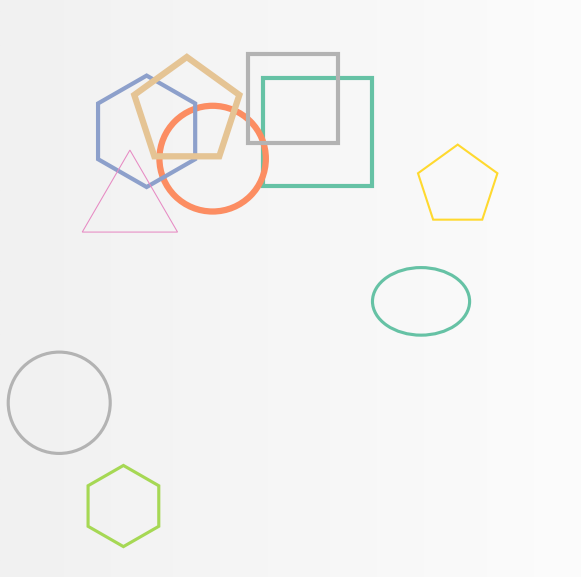[{"shape": "oval", "thickness": 1.5, "radius": 0.42, "center": [0.724, 0.477]}, {"shape": "square", "thickness": 2, "radius": 0.47, "center": [0.546, 0.77]}, {"shape": "circle", "thickness": 3, "radius": 0.46, "center": [0.366, 0.724]}, {"shape": "hexagon", "thickness": 2, "radius": 0.48, "center": [0.252, 0.772]}, {"shape": "triangle", "thickness": 0.5, "radius": 0.47, "center": [0.223, 0.645]}, {"shape": "hexagon", "thickness": 1.5, "radius": 0.35, "center": [0.212, 0.123]}, {"shape": "pentagon", "thickness": 1, "radius": 0.36, "center": [0.787, 0.677]}, {"shape": "pentagon", "thickness": 3, "radius": 0.48, "center": [0.321, 0.805]}, {"shape": "square", "thickness": 2, "radius": 0.39, "center": [0.504, 0.828]}, {"shape": "circle", "thickness": 1.5, "radius": 0.44, "center": [0.102, 0.302]}]